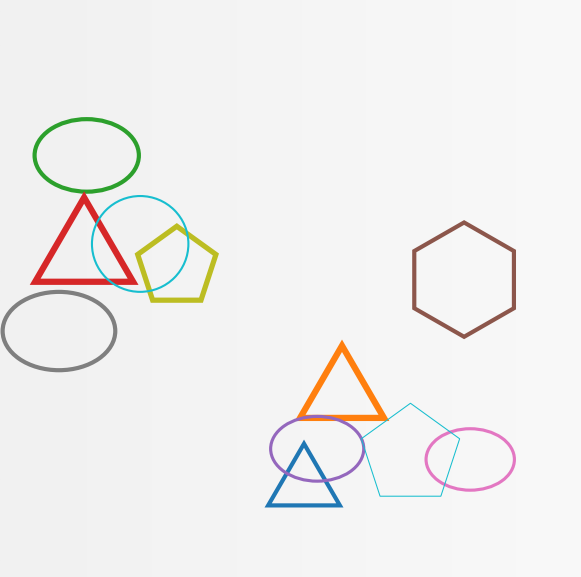[{"shape": "triangle", "thickness": 2, "radius": 0.36, "center": [0.523, 0.16]}, {"shape": "triangle", "thickness": 3, "radius": 0.42, "center": [0.588, 0.317]}, {"shape": "oval", "thickness": 2, "radius": 0.45, "center": [0.149, 0.73]}, {"shape": "triangle", "thickness": 3, "radius": 0.49, "center": [0.145, 0.56]}, {"shape": "oval", "thickness": 1.5, "radius": 0.4, "center": [0.546, 0.222]}, {"shape": "hexagon", "thickness": 2, "radius": 0.49, "center": [0.798, 0.515]}, {"shape": "oval", "thickness": 1.5, "radius": 0.38, "center": [0.809, 0.204]}, {"shape": "oval", "thickness": 2, "radius": 0.48, "center": [0.101, 0.426]}, {"shape": "pentagon", "thickness": 2.5, "radius": 0.35, "center": [0.304, 0.537]}, {"shape": "circle", "thickness": 1, "radius": 0.41, "center": [0.241, 0.577]}, {"shape": "pentagon", "thickness": 0.5, "radius": 0.44, "center": [0.706, 0.212]}]